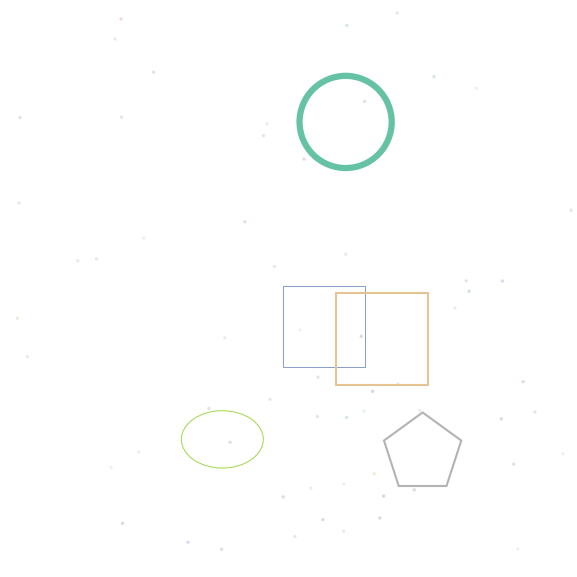[{"shape": "circle", "thickness": 3, "radius": 0.4, "center": [0.598, 0.788]}, {"shape": "square", "thickness": 0.5, "radius": 0.35, "center": [0.561, 0.434]}, {"shape": "oval", "thickness": 0.5, "radius": 0.35, "center": [0.385, 0.238]}, {"shape": "square", "thickness": 1, "radius": 0.4, "center": [0.662, 0.413]}, {"shape": "pentagon", "thickness": 1, "radius": 0.35, "center": [0.732, 0.215]}]